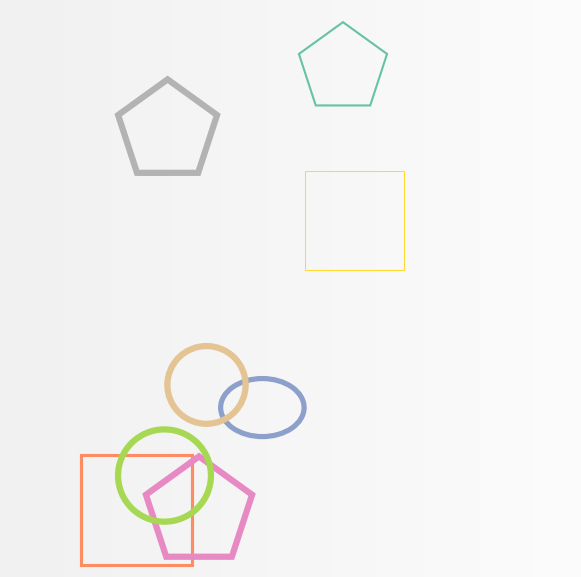[{"shape": "pentagon", "thickness": 1, "radius": 0.4, "center": [0.59, 0.881]}, {"shape": "square", "thickness": 1.5, "radius": 0.48, "center": [0.235, 0.116]}, {"shape": "oval", "thickness": 2.5, "radius": 0.36, "center": [0.451, 0.293]}, {"shape": "pentagon", "thickness": 3, "radius": 0.48, "center": [0.342, 0.113]}, {"shape": "circle", "thickness": 3, "radius": 0.4, "center": [0.283, 0.176]}, {"shape": "square", "thickness": 0.5, "radius": 0.43, "center": [0.61, 0.616]}, {"shape": "circle", "thickness": 3, "radius": 0.34, "center": [0.355, 0.333]}, {"shape": "pentagon", "thickness": 3, "radius": 0.45, "center": [0.288, 0.772]}]